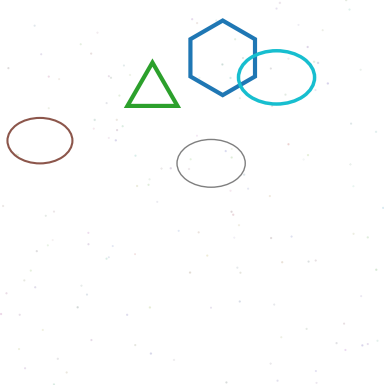[{"shape": "hexagon", "thickness": 3, "radius": 0.48, "center": [0.578, 0.85]}, {"shape": "triangle", "thickness": 3, "radius": 0.38, "center": [0.396, 0.762]}, {"shape": "oval", "thickness": 1.5, "radius": 0.42, "center": [0.104, 0.635]}, {"shape": "oval", "thickness": 1, "radius": 0.44, "center": [0.548, 0.576]}, {"shape": "oval", "thickness": 2.5, "radius": 0.49, "center": [0.718, 0.799]}]